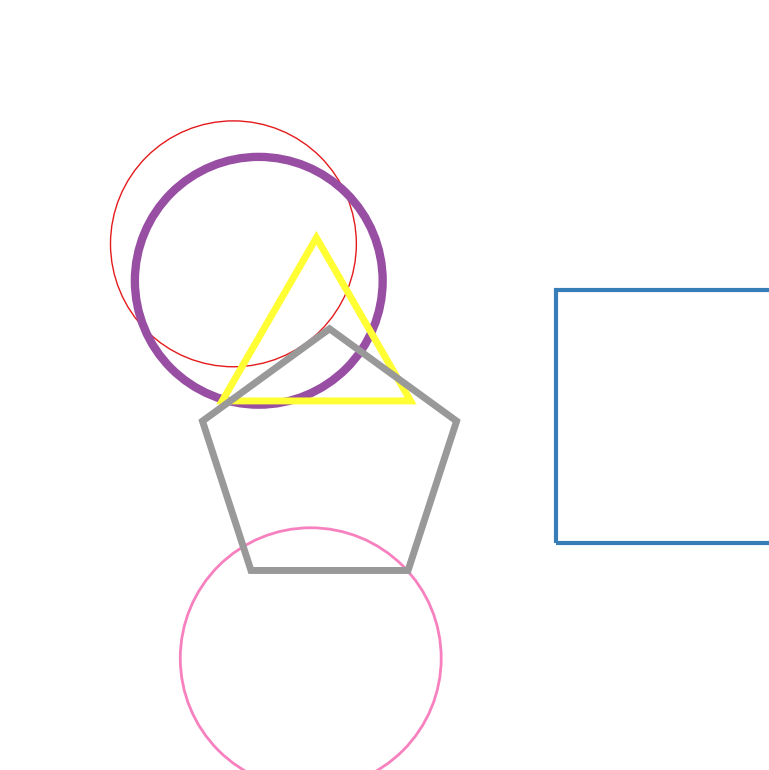[{"shape": "circle", "thickness": 0.5, "radius": 0.8, "center": [0.303, 0.683]}, {"shape": "square", "thickness": 1.5, "radius": 0.82, "center": [0.887, 0.459]}, {"shape": "circle", "thickness": 3, "radius": 0.8, "center": [0.336, 0.635]}, {"shape": "triangle", "thickness": 2.5, "radius": 0.71, "center": [0.411, 0.55]}, {"shape": "circle", "thickness": 1, "radius": 0.85, "center": [0.404, 0.145]}, {"shape": "pentagon", "thickness": 2.5, "radius": 0.87, "center": [0.428, 0.399]}]